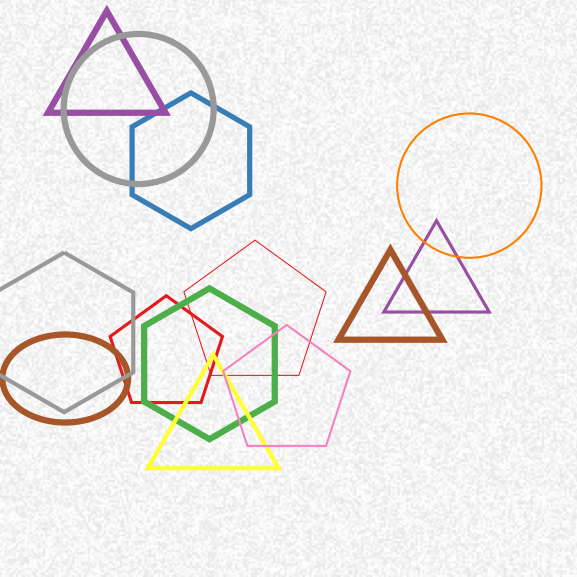[{"shape": "pentagon", "thickness": 1.5, "radius": 0.51, "center": [0.288, 0.385]}, {"shape": "pentagon", "thickness": 0.5, "radius": 0.65, "center": [0.442, 0.454]}, {"shape": "hexagon", "thickness": 2.5, "radius": 0.59, "center": [0.331, 0.721]}, {"shape": "hexagon", "thickness": 3, "radius": 0.65, "center": [0.363, 0.369]}, {"shape": "triangle", "thickness": 3, "radius": 0.59, "center": [0.185, 0.863]}, {"shape": "triangle", "thickness": 1.5, "radius": 0.53, "center": [0.756, 0.512]}, {"shape": "circle", "thickness": 1, "radius": 0.63, "center": [0.813, 0.678]}, {"shape": "triangle", "thickness": 2, "radius": 0.65, "center": [0.369, 0.254]}, {"shape": "oval", "thickness": 3, "radius": 0.54, "center": [0.113, 0.344]}, {"shape": "triangle", "thickness": 3, "radius": 0.52, "center": [0.676, 0.463]}, {"shape": "pentagon", "thickness": 1, "radius": 0.58, "center": [0.497, 0.321]}, {"shape": "circle", "thickness": 3, "radius": 0.65, "center": [0.24, 0.81]}, {"shape": "hexagon", "thickness": 2, "radius": 0.69, "center": [0.111, 0.424]}]